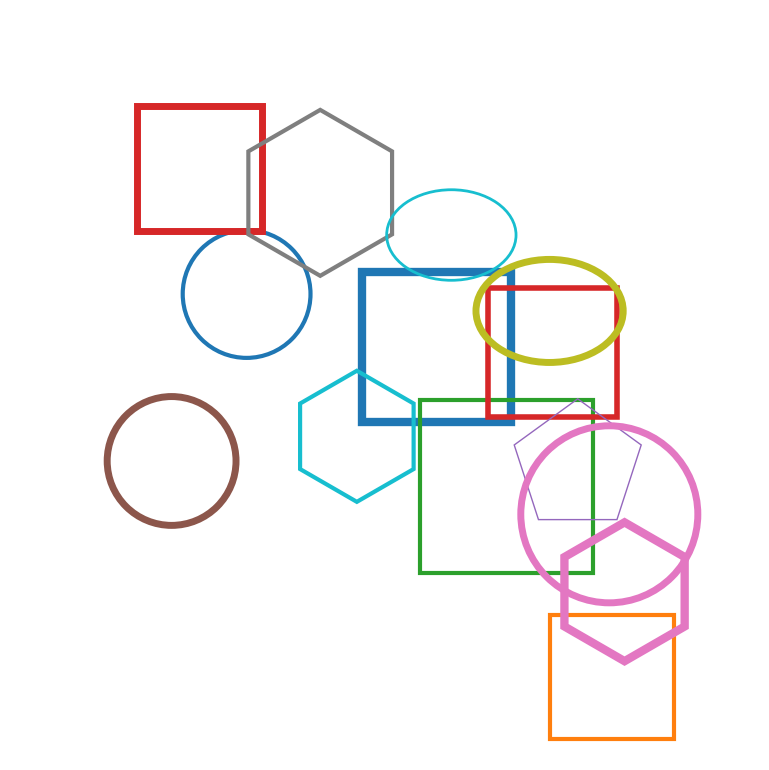[{"shape": "square", "thickness": 3, "radius": 0.49, "center": [0.567, 0.549]}, {"shape": "circle", "thickness": 1.5, "radius": 0.41, "center": [0.32, 0.618]}, {"shape": "square", "thickness": 1.5, "radius": 0.4, "center": [0.795, 0.121]}, {"shape": "square", "thickness": 1.5, "radius": 0.56, "center": [0.658, 0.368]}, {"shape": "square", "thickness": 2, "radius": 0.42, "center": [0.717, 0.542]}, {"shape": "square", "thickness": 2.5, "radius": 0.41, "center": [0.259, 0.781]}, {"shape": "pentagon", "thickness": 0.5, "radius": 0.43, "center": [0.75, 0.395]}, {"shape": "circle", "thickness": 2.5, "radius": 0.42, "center": [0.223, 0.401]}, {"shape": "hexagon", "thickness": 3, "radius": 0.45, "center": [0.811, 0.231]}, {"shape": "circle", "thickness": 2.5, "radius": 0.57, "center": [0.791, 0.332]}, {"shape": "hexagon", "thickness": 1.5, "radius": 0.54, "center": [0.416, 0.75]}, {"shape": "oval", "thickness": 2.5, "radius": 0.48, "center": [0.714, 0.596]}, {"shape": "oval", "thickness": 1, "radius": 0.42, "center": [0.586, 0.695]}, {"shape": "hexagon", "thickness": 1.5, "radius": 0.43, "center": [0.463, 0.433]}]